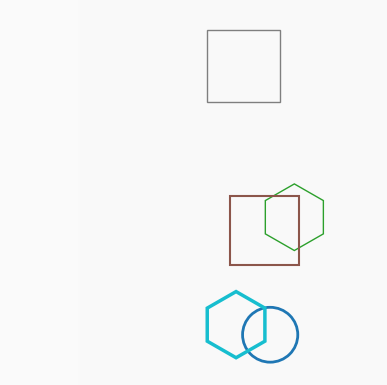[{"shape": "circle", "thickness": 2, "radius": 0.36, "center": [0.697, 0.131]}, {"shape": "hexagon", "thickness": 1, "radius": 0.43, "center": [0.76, 0.436]}, {"shape": "square", "thickness": 1.5, "radius": 0.45, "center": [0.683, 0.401]}, {"shape": "square", "thickness": 1, "radius": 0.47, "center": [0.628, 0.828]}, {"shape": "hexagon", "thickness": 2.5, "radius": 0.43, "center": [0.609, 0.157]}]